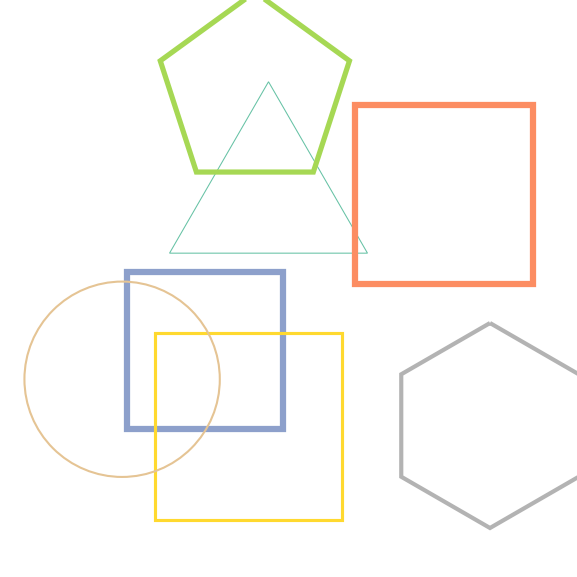[{"shape": "triangle", "thickness": 0.5, "radius": 0.99, "center": [0.465, 0.66]}, {"shape": "square", "thickness": 3, "radius": 0.77, "center": [0.769, 0.663]}, {"shape": "square", "thickness": 3, "radius": 0.68, "center": [0.355, 0.392]}, {"shape": "pentagon", "thickness": 2.5, "radius": 0.86, "center": [0.441, 0.841]}, {"shape": "square", "thickness": 1.5, "radius": 0.81, "center": [0.43, 0.261]}, {"shape": "circle", "thickness": 1, "radius": 0.85, "center": [0.211, 0.342]}, {"shape": "hexagon", "thickness": 2, "radius": 0.89, "center": [0.848, 0.262]}]